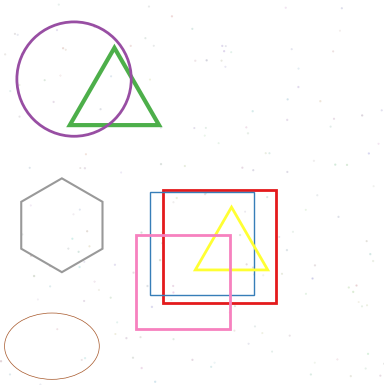[{"shape": "square", "thickness": 2, "radius": 0.73, "center": [0.57, 0.36]}, {"shape": "square", "thickness": 1, "radius": 0.67, "center": [0.525, 0.367]}, {"shape": "triangle", "thickness": 3, "radius": 0.67, "center": [0.297, 0.742]}, {"shape": "circle", "thickness": 2, "radius": 0.74, "center": [0.192, 0.795]}, {"shape": "triangle", "thickness": 2, "radius": 0.54, "center": [0.601, 0.353]}, {"shape": "oval", "thickness": 0.5, "radius": 0.62, "center": [0.135, 0.101]}, {"shape": "square", "thickness": 2, "radius": 0.61, "center": [0.475, 0.268]}, {"shape": "hexagon", "thickness": 1.5, "radius": 0.61, "center": [0.161, 0.415]}]